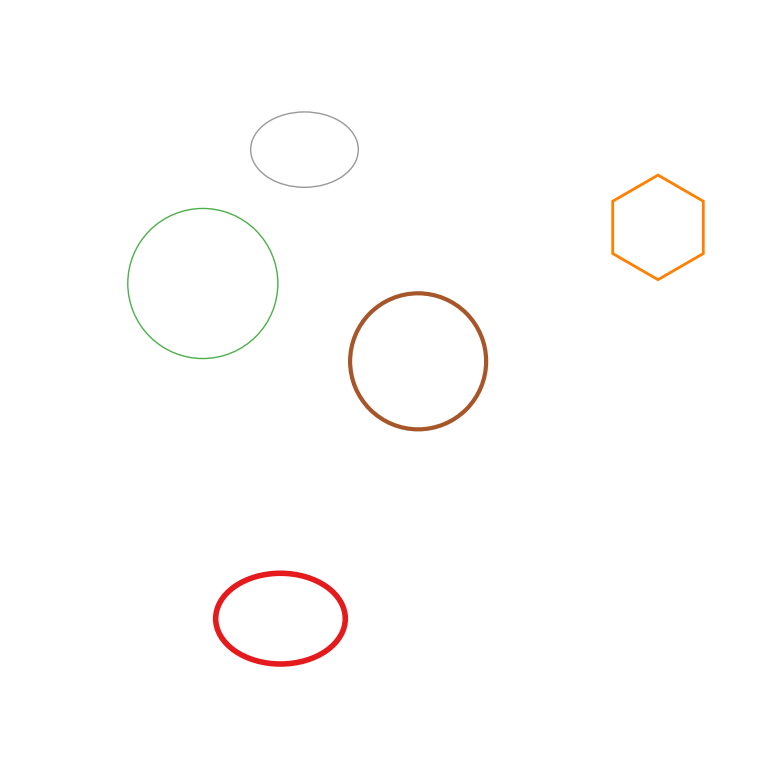[{"shape": "oval", "thickness": 2, "radius": 0.42, "center": [0.364, 0.197]}, {"shape": "circle", "thickness": 0.5, "radius": 0.49, "center": [0.263, 0.632]}, {"shape": "hexagon", "thickness": 1, "radius": 0.34, "center": [0.855, 0.705]}, {"shape": "circle", "thickness": 1.5, "radius": 0.44, "center": [0.543, 0.531]}, {"shape": "oval", "thickness": 0.5, "radius": 0.35, "center": [0.395, 0.806]}]